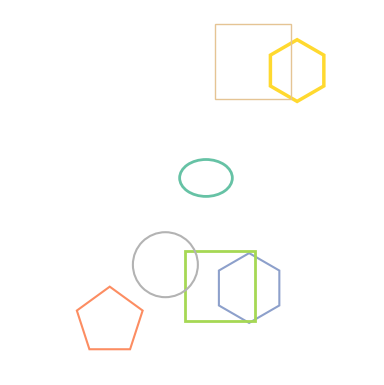[{"shape": "oval", "thickness": 2, "radius": 0.34, "center": [0.535, 0.538]}, {"shape": "pentagon", "thickness": 1.5, "radius": 0.45, "center": [0.285, 0.166]}, {"shape": "hexagon", "thickness": 1.5, "radius": 0.45, "center": [0.647, 0.252]}, {"shape": "square", "thickness": 2, "radius": 0.46, "center": [0.572, 0.258]}, {"shape": "hexagon", "thickness": 2.5, "radius": 0.4, "center": [0.772, 0.817]}, {"shape": "square", "thickness": 1, "radius": 0.49, "center": [0.657, 0.84]}, {"shape": "circle", "thickness": 1.5, "radius": 0.42, "center": [0.43, 0.312]}]